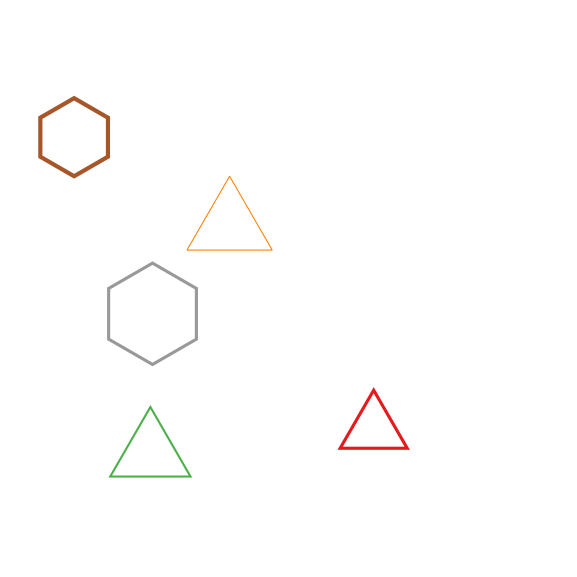[{"shape": "triangle", "thickness": 1.5, "radius": 0.34, "center": [0.647, 0.256]}, {"shape": "triangle", "thickness": 1, "radius": 0.4, "center": [0.26, 0.214]}, {"shape": "triangle", "thickness": 0.5, "radius": 0.43, "center": [0.398, 0.609]}, {"shape": "hexagon", "thickness": 2, "radius": 0.34, "center": [0.128, 0.762]}, {"shape": "hexagon", "thickness": 1.5, "radius": 0.44, "center": [0.264, 0.456]}]